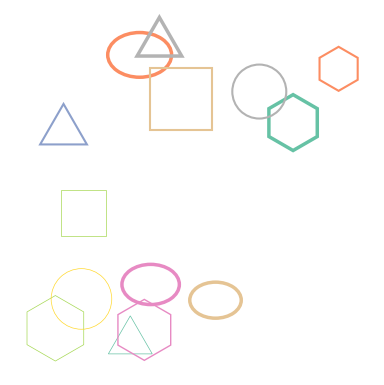[{"shape": "triangle", "thickness": 0.5, "radius": 0.33, "center": [0.338, 0.114]}, {"shape": "hexagon", "thickness": 2.5, "radius": 0.36, "center": [0.761, 0.682]}, {"shape": "oval", "thickness": 2.5, "radius": 0.41, "center": [0.363, 0.857]}, {"shape": "hexagon", "thickness": 1.5, "radius": 0.29, "center": [0.88, 0.821]}, {"shape": "triangle", "thickness": 1.5, "radius": 0.35, "center": [0.165, 0.66]}, {"shape": "hexagon", "thickness": 1, "radius": 0.4, "center": [0.375, 0.143]}, {"shape": "oval", "thickness": 2.5, "radius": 0.37, "center": [0.391, 0.261]}, {"shape": "hexagon", "thickness": 0.5, "radius": 0.43, "center": [0.144, 0.147]}, {"shape": "square", "thickness": 0.5, "radius": 0.29, "center": [0.217, 0.447]}, {"shape": "circle", "thickness": 0.5, "radius": 0.39, "center": [0.212, 0.224]}, {"shape": "oval", "thickness": 2.5, "radius": 0.33, "center": [0.56, 0.22]}, {"shape": "square", "thickness": 1.5, "radius": 0.4, "center": [0.47, 0.744]}, {"shape": "triangle", "thickness": 2.5, "radius": 0.33, "center": [0.414, 0.888]}, {"shape": "circle", "thickness": 1.5, "radius": 0.35, "center": [0.673, 0.762]}]